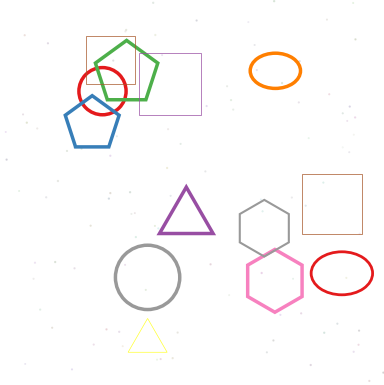[{"shape": "circle", "thickness": 2.5, "radius": 0.31, "center": [0.266, 0.763]}, {"shape": "oval", "thickness": 2, "radius": 0.4, "center": [0.888, 0.29]}, {"shape": "pentagon", "thickness": 2.5, "radius": 0.37, "center": [0.239, 0.678]}, {"shape": "pentagon", "thickness": 2.5, "radius": 0.43, "center": [0.329, 0.81]}, {"shape": "triangle", "thickness": 2.5, "radius": 0.4, "center": [0.484, 0.434]}, {"shape": "square", "thickness": 0.5, "radius": 0.4, "center": [0.441, 0.781]}, {"shape": "oval", "thickness": 2.5, "radius": 0.33, "center": [0.715, 0.816]}, {"shape": "triangle", "thickness": 0.5, "radius": 0.29, "center": [0.383, 0.114]}, {"shape": "square", "thickness": 0.5, "radius": 0.39, "center": [0.862, 0.47]}, {"shape": "square", "thickness": 0.5, "radius": 0.31, "center": [0.287, 0.845]}, {"shape": "hexagon", "thickness": 2.5, "radius": 0.41, "center": [0.714, 0.271]}, {"shape": "hexagon", "thickness": 1.5, "radius": 0.37, "center": [0.686, 0.407]}, {"shape": "circle", "thickness": 2.5, "radius": 0.42, "center": [0.383, 0.28]}]